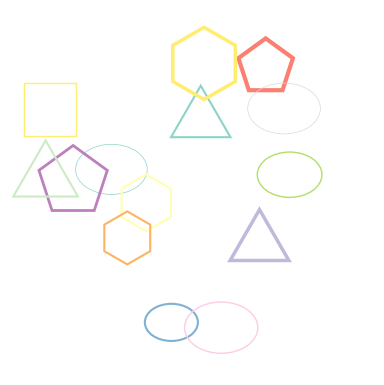[{"shape": "oval", "thickness": 0.5, "radius": 0.47, "center": [0.289, 0.56]}, {"shape": "triangle", "thickness": 1.5, "radius": 0.45, "center": [0.521, 0.688]}, {"shape": "hexagon", "thickness": 1.5, "radius": 0.37, "center": [0.38, 0.473]}, {"shape": "triangle", "thickness": 2.5, "radius": 0.44, "center": [0.674, 0.367]}, {"shape": "pentagon", "thickness": 3, "radius": 0.37, "center": [0.69, 0.826]}, {"shape": "oval", "thickness": 1.5, "radius": 0.34, "center": [0.445, 0.163]}, {"shape": "hexagon", "thickness": 1.5, "radius": 0.34, "center": [0.331, 0.382]}, {"shape": "oval", "thickness": 1, "radius": 0.42, "center": [0.752, 0.546]}, {"shape": "oval", "thickness": 1, "radius": 0.48, "center": [0.575, 0.149]}, {"shape": "oval", "thickness": 0.5, "radius": 0.47, "center": [0.738, 0.718]}, {"shape": "pentagon", "thickness": 2, "radius": 0.47, "center": [0.19, 0.529]}, {"shape": "triangle", "thickness": 1.5, "radius": 0.49, "center": [0.119, 0.538]}, {"shape": "hexagon", "thickness": 2.5, "radius": 0.47, "center": [0.53, 0.835]}, {"shape": "square", "thickness": 1, "radius": 0.34, "center": [0.13, 0.716]}]